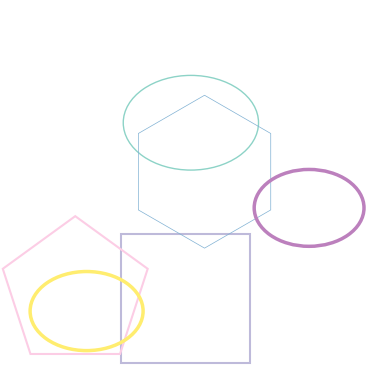[{"shape": "oval", "thickness": 1, "radius": 0.88, "center": [0.496, 0.681]}, {"shape": "square", "thickness": 1.5, "radius": 0.84, "center": [0.482, 0.225]}, {"shape": "hexagon", "thickness": 0.5, "radius": 0.99, "center": [0.531, 0.554]}, {"shape": "pentagon", "thickness": 1.5, "radius": 0.99, "center": [0.195, 0.241]}, {"shape": "oval", "thickness": 2.5, "radius": 0.71, "center": [0.803, 0.46]}, {"shape": "oval", "thickness": 2.5, "radius": 0.73, "center": [0.225, 0.192]}]